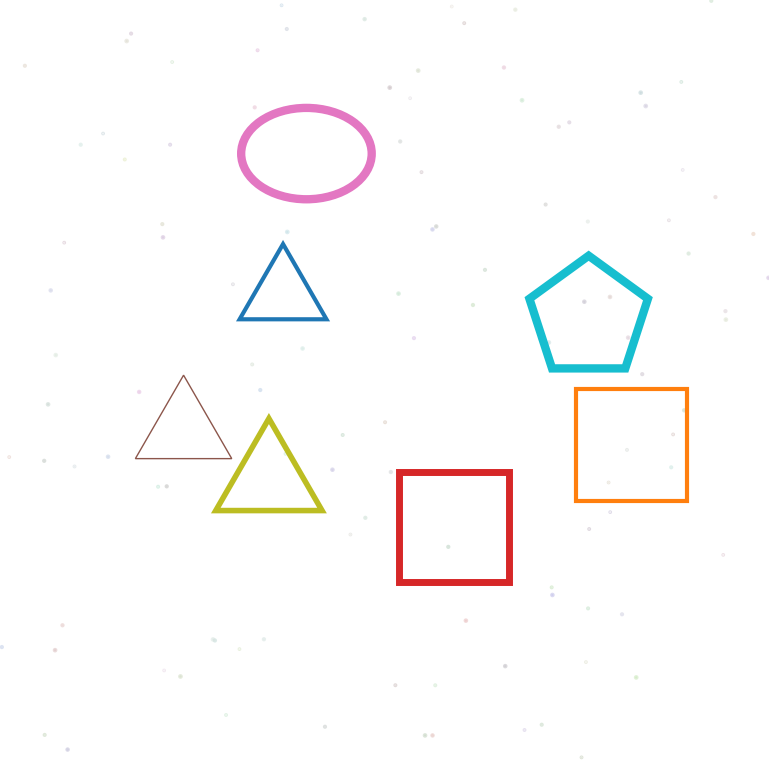[{"shape": "triangle", "thickness": 1.5, "radius": 0.33, "center": [0.368, 0.618]}, {"shape": "square", "thickness": 1.5, "radius": 0.36, "center": [0.82, 0.422]}, {"shape": "square", "thickness": 2.5, "radius": 0.36, "center": [0.59, 0.316]}, {"shape": "triangle", "thickness": 0.5, "radius": 0.36, "center": [0.238, 0.441]}, {"shape": "oval", "thickness": 3, "radius": 0.42, "center": [0.398, 0.801]}, {"shape": "triangle", "thickness": 2, "radius": 0.4, "center": [0.349, 0.377]}, {"shape": "pentagon", "thickness": 3, "radius": 0.4, "center": [0.765, 0.587]}]